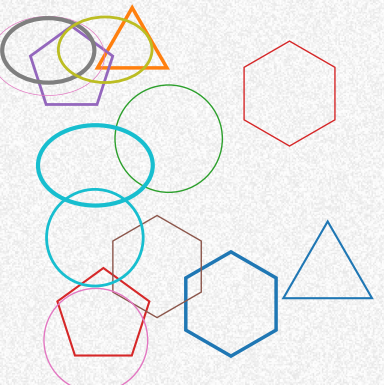[{"shape": "triangle", "thickness": 1.5, "radius": 0.66, "center": [0.851, 0.292]}, {"shape": "hexagon", "thickness": 2.5, "radius": 0.68, "center": [0.6, 0.21]}, {"shape": "triangle", "thickness": 2.5, "radius": 0.52, "center": [0.343, 0.876]}, {"shape": "circle", "thickness": 1, "radius": 0.7, "center": [0.438, 0.64]}, {"shape": "pentagon", "thickness": 1.5, "radius": 0.63, "center": [0.269, 0.178]}, {"shape": "hexagon", "thickness": 1, "radius": 0.68, "center": [0.752, 0.757]}, {"shape": "pentagon", "thickness": 2, "radius": 0.56, "center": [0.186, 0.82]}, {"shape": "hexagon", "thickness": 1, "radius": 0.66, "center": [0.408, 0.308]}, {"shape": "circle", "thickness": 1, "radius": 0.67, "center": [0.249, 0.116]}, {"shape": "oval", "thickness": 0.5, "radius": 0.73, "center": [0.125, 0.855]}, {"shape": "oval", "thickness": 3, "radius": 0.6, "center": [0.125, 0.869]}, {"shape": "oval", "thickness": 2, "radius": 0.61, "center": [0.273, 0.871]}, {"shape": "oval", "thickness": 3, "radius": 0.75, "center": [0.248, 0.57]}, {"shape": "circle", "thickness": 2, "radius": 0.63, "center": [0.246, 0.383]}]